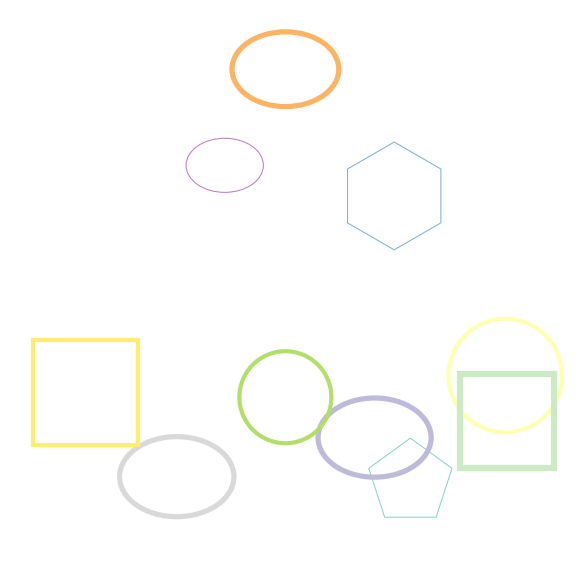[{"shape": "pentagon", "thickness": 0.5, "radius": 0.38, "center": [0.711, 0.165]}, {"shape": "circle", "thickness": 2, "radius": 0.49, "center": [0.875, 0.349]}, {"shape": "oval", "thickness": 2.5, "radius": 0.49, "center": [0.649, 0.241]}, {"shape": "hexagon", "thickness": 0.5, "radius": 0.47, "center": [0.683, 0.66]}, {"shape": "oval", "thickness": 2.5, "radius": 0.46, "center": [0.494, 0.879]}, {"shape": "circle", "thickness": 2, "radius": 0.4, "center": [0.494, 0.311]}, {"shape": "oval", "thickness": 2.5, "radius": 0.5, "center": [0.306, 0.174]}, {"shape": "oval", "thickness": 0.5, "radius": 0.33, "center": [0.389, 0.713]}, {"shape": "square", "thickness": 3, "radius": 0.41, "center": [0.877, 0.271]}, {"shape": "square", "thickness": 2, "radius": 0.46, "center": [0.148, 0.32]}]